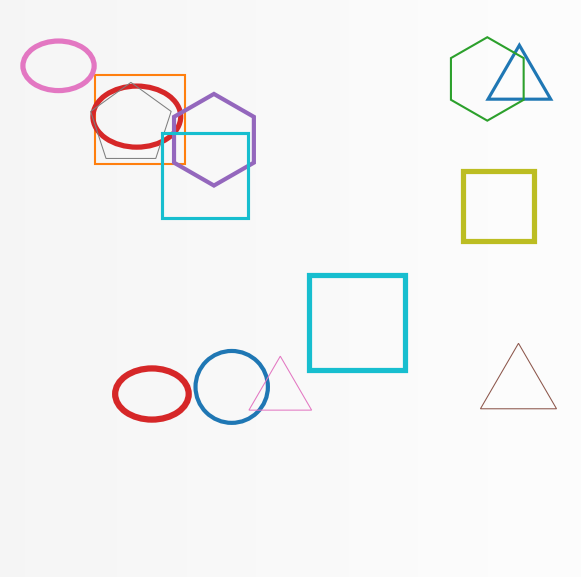[{"shape": "triangle", "thickness": 1.5, "radius": 0.31, "center": [0.894, 0.859]}, {"shape": "circle", "thickness": 2, "radius": 0.31, "center": [0.399, 0.329]}, {"shape": "square", "thickness": 1, "radius": 0.39, "center": [0.241, 0.791]}, {"shape": "hexagon", "thickness": 1, "radius": 0.36, "center": [0.838, 0.862]}, {"shape": "oval", "thickness": 2.5, "radius": 0.38, "center": [0.235, 0.797]}, {"shape": "oval", "thickness": 3, "radius": 0.32, "center": [0.261, 0.317]}, {"shape": "hexagon", "thickness": 2, "radius": 0.4, "center": [0.368, 0.757]}, {"shape": "triangle", "thickness": 0.5, "radius": 0.38, "center": [0.892, 0.329]}, {"shape": "oval", "thickness": 2.5, "radius": 0.31, "center": [0.101, 0.885]}, {"shape": "triangle", "thickness": 0.5, "radius": 0.31, "center": [0.482, 0.32]}, {"shape": "pentagon", "thickness": 0.5, "radius": 0.36, "center": [0.225, 0.784]}, {"shape": "square", "thickness": 2.5, "radius": 0.31, "center": [0.857, 0.643]}, {"shape": "square", "thickness": 2.5, "radius": 0.42, "center": [0.614, 0.441]}, {"shape": "square", "thickness": 1.5, "radius": 0.37, "center": [0.353, 0.696]}]